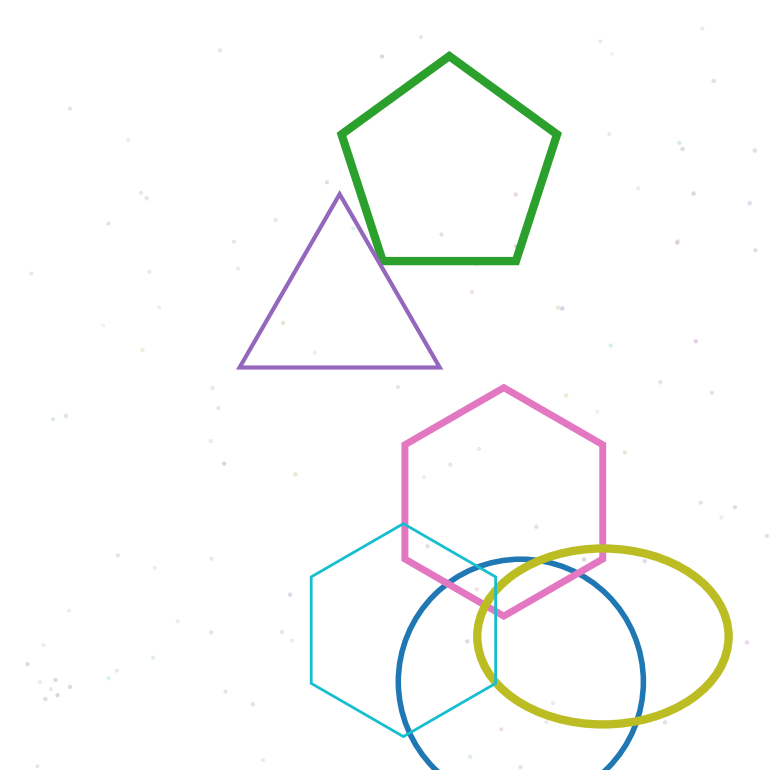[{"shape": "circle", "thickness": 2, "radius": 0.8, "center": [0.676, 0.115]}, {"shape": "pentagon", "thickness": 3, "radius": 0.74, "center": [0.584, 0.78]}, {"shape": "triangle", "thickness": 1.5, "radius": 0.75, "center": [0.441, 0.598]}, {"shape": "hexagon", "thickness": 2.5, "radius": 0.74, "center": [0.654, 0.348]}, {"shape": "oval", "thickness": 3, "radius": 0.82, "center": [0.783, 0.173]}, {"shape": "hexagon", "thickness": 1, "radius": 0.69, "center": [0.524, 0.182]}]